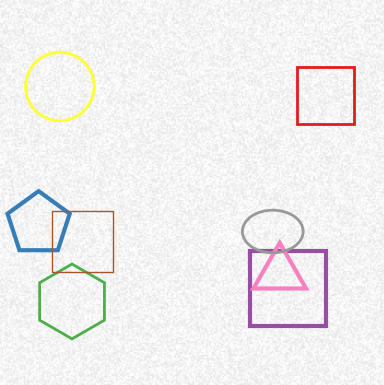[{"shape": "square", "thickness": 2, "radius": 0.37, "center": [0.846, 0.753]}, {"shape": "pentagon", "thickness": 3, "radius": 0.42, "center": [0.1, 0.419]}, {"shape": "hexagon", "thickness": 2, "radius": 0.49, "center": [0.187, 0.217]}, {"shape": "square", "thickness": 3, "radius": 0.49, "center": [0.747, 0.251]}, {"shape": "circle", "thickness": 2, "radius": 0.44, "center": [0.156, 0.775]}, {"shape": "square", "thickness": 1, "radius": 0.4, "center": [0.215, 0.373]}, {"shape": "triangle", "thickness": 3, "radius": 0.39, "center": [0.727, 0.29]}, {"shape": "oval", "thickness": 2, "radius": 0.39, "center": [0.709, 0.399]}]